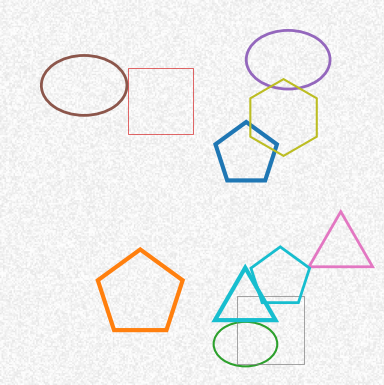[{"shape": "pentagon", "thickness": 3, "radius": 0.42, "center": [0.639, 0.599]}, {"shape": "pentagon", "thickness": 3, "radius": 0.58, "center": [0.364, 0.236]}, {"shape": "oval", "thickness": 1.5, "radius": 0.41, "center": [0.638, 0.106]}, {"shape": "square", "thickness": 0.5, "radius": 0.43, "center": [0.417, 0.738]}, {"shape": "oval", "thickness": 2, "radius": 0.54, "center": [0.748, 0.845]}, {"shape": "oval", "thickness": 2, "radius": 0.56, "center": [0.219, 0.778]}, {"shape": "triangle", "thickness": 2, "radius": 0.48, "center": [0.885, 0.355]}, {"shape": "square", "thickness": 0.5, "radius": 0.44, "center": [0.703, 0.143]}, {"shape": "hexagon", "thickness": 1.5, "radius": 0.5, "center": [0.737, 0.695]}, {"shape": "pentagon", "thickness": 2, "radius": 0.4, "center": [0.728, 0.279]}, {"shape": "triangle", "thickness": 3, "radius": 0.45, "center": [0.637, 0.214]}]